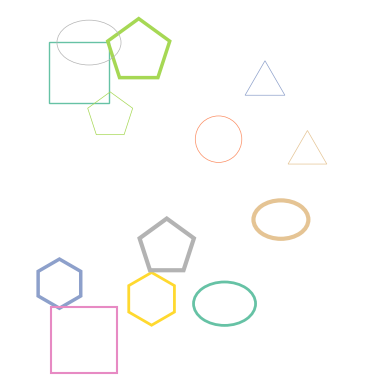[{"shape": "square", "thickness": 1, "radius": 0.39, "center": [0.205, 0.811]}, {"shape": "oval", "thickness": 2, "radius": 0.4, "center": [0.583, 0.211]}, {"shape": "circle", "thickness": 0.5, "radius": 0.3, "center": [0.568, 0.638]}, {"shape": "hexagon", "thickness": 2.5, "radius": 0.32, "center": [0.154, 0.263]}, {"shape": "triangle", "thickness": 0.5, "radius": 0.3, "center": [0.688, 0.782]}, {"shape": "square", "thickness": 1.5, "radius": 0.43, "center": [0.219, 0.117]}, {"shape": "pentagon", "thickness": 2.5, "radius": 0.42, "center": [0.36, 0.867]}, {"shape": "pentagon", "thickness": 0.5, "radius": 0.31, "center": [0.286, 0.7]}, {"shape": "hexagon", "thickness": 2, "radius": 0.34, "center": [0.394, 0.224]}, {"shape": "oval", "thickness": 3, "radius": 0.36, "center": [0.73, 0.43]}, {"shape": "triangle", "thickness": 0.5, "radius": 0.29, "center": [0.799, 0.603]}, {"shape": "oval", "thickness": 0.5, "radius": 0.42, "center": [0.231, 0.889]}, {"shape": "pentagon", "thickness": 3, "radius": 0.37, "center": [0.433, 0.358]}]